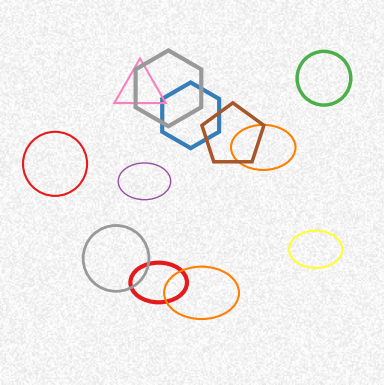[{"shape": "oval", "thickness": 3, "radius": 0.37, "center": [0.412, 0.266]}, {"shape": "circle", "thickness": 1.5, "radius": 0.42, "center": [0.143, 0.574]}, {"shape": "hexagon", "thickness": 3, "radius": 0.43, "center": [0.495, 0.7]}, {"shape": "circle", "thickness": 2.5, "radius": 0.35, "center": [0.841, 0.797]}, {"shape": "oval", "thickness": 1, "radius": 0.34, "center": [0.375, 0.529]}, {"shape": "oval", "thickness": 1.5, "radius": 0.49, "center": [0.524, 0.239]}, {"shape": "oval", "thickness": 1.5, "radius": 0.42, "center": [0.684, 0.617]}, {"shape": "oval", "thickness": 1.5, "radius": 0.35, "center": [0.82, 0.352]}, {"shape": "pentagon", "thickness": 2.5, "radius": 0.42, "center": [0.605, 0.648]}, {"shape": "triangle", "thickness": 1.5, "radius": 0.39, "center": [0.364, 0.771]}, {"shape": "circle", "thickness": 2, "radius": 0.43, "center": [0.301, 0.329]}, {"shape": "hexagon", "thickness": 3, "radius": 0.49, "center": [0.437, 0.771]}]